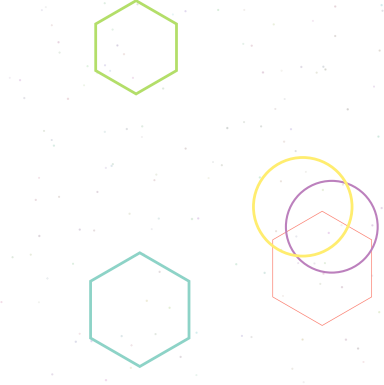[{"shape": "hexagon", "thickness": 2, "radius": 0.74, "center": [0.363, 0.196]}, {"shape": "hexagon", "thickness": 0.5, "radius": 0.74, "center": [0.837, 0.303]}, {"shape": "hexagon", "thickness": 2, "radius": 0.61, "center": [0.353, 0.877]}, {"shape": "circle", "thickness": 1.5, "radius": 0.6, "center": [0.862, 0.411]}, {"shape": "circle", "thickness": 2, "radius": 0.64, "center": [0.786, 0.463]}]